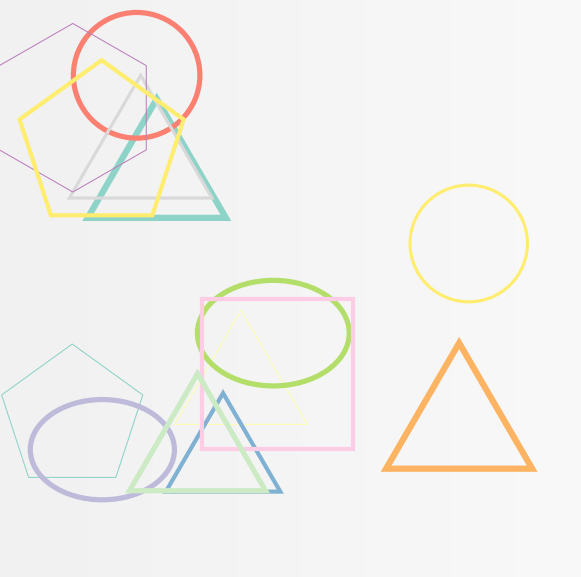[{"shape": "triangle", "thickness": 3, "radius": 0.69, "center": [0.27, 0.69]}, {"shape": "pentagon", "thickness": 0.5, "radius": 0.64, "center": [0.124, 0.276]}, {"shape": "triangle", "thickness": 0.5, "radius": 0.66, "center": [0.415, 0.33]}, {"shape": "oval", "thickness": 2.5, "radius": 0.62, "center": [0.176, 0.22]}, {"shape": "circle", "thickness": 2.5, "radius": 0.54, "center": [0.235, 0.869]}, {"shape": "triangle", "thickness": 2, "radius": 0.57, "center": [0.384, 0.205]}, {"shape": "triangle", "thickness": 3, "radius": 0.73, "center": [0.79, 0.26]}, {"shape": "oval", "thickness": 2.5, "radius": 0.65, "center": [0.47, 0.422]}, {"shape": "square", "thickness": 2, "radius": 0.65, "center": [0.478, 0.352]}, {"shape": "triangle", "thickness": 1.5, "radius": 0.71, "center": [0.242, 0.727]}, {"shape": "hexagon", "thickness": 0.5, "radius": 0.73, "center": [0.125, 0.813]}, {"shape": "triangle", "thickness": 2.5, "radius": 0.68, "center": [0.34, 0.217]}, {"shape": "circle", "thickness": 1.5, "radius": 0.51, "center": [0.806, 0.578]}, {"shape": "pentagon", "thickness": 2, "radius": 0.74, "center": [0.175, 0.746]}]